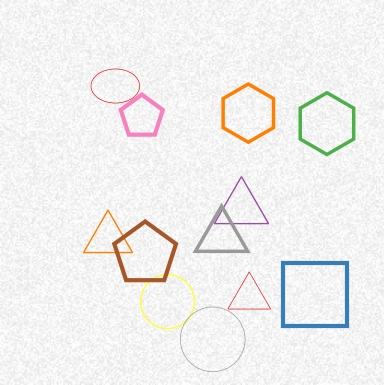[{"shape": "oval", "thickness": 0.5, "radius": 0.32, "center": [0.3, 0.777]}, {"shape": "triangle", "thickness": 0.5, "radius": 0.32, "center": [0.647, 0.229]}, {"shape": "square", "thickness": 3, "radius": 0.41, "center": [0.818, 0.235]}, {"shape": "hexagon", "thickness": 2.5, "radius": 0.4, "center": [0.849, 0.679]}, {"shape": "triangle", "thickness": 1, "radius": 0.41, "center": [0.627, 0.46]}, {"shape": "hexagon", "thickness": 2.5, "radius": 0.38, "center": [0.645, 0.706]}, {"shape": "triangle", "thickness": 1, "radius": 0.37, "center": [0.281, 0.381]}, {"shape": "circle", "thickness": 1, "radius": 0.35, "center": [0.435, 0.216]}, {"shape": "pentagon", "thickness": 3, "radius": 0.42, "center": [0.377, 0.34]}, {"shape": "pentagon", "thickness": 3, "radius": 0.29, "center": [0.368, 0.697]}, {"shape": "triangle", "thickness": 2.5, "radius": 0.39, "center": [0.576, 0.386]}, {"shape": "circle", "thickness": 0.5, "radius": 0.42, "center": [0.552, 0.119]}]